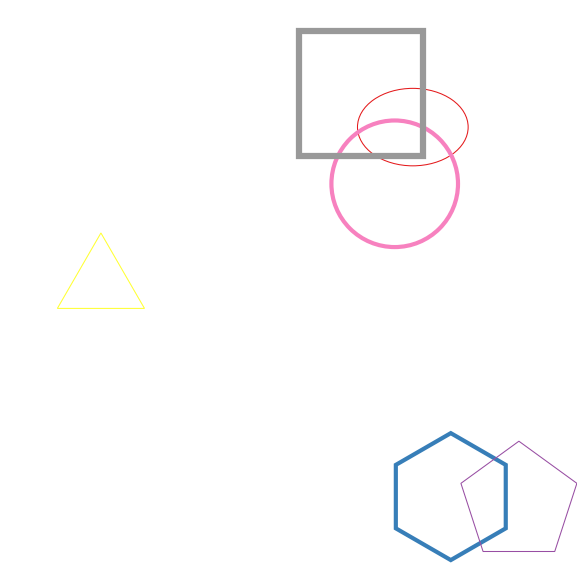[{"shape": "oval", "thickness": 0.5, "radius": 0.48, "center": [0.715, 0.779]}, {"shape": "hexagon", "thickness": 2, "radius": 0.55, "center": [0.781, 0.139]}, {"shape": "pentagon", "thickness": 0.5, "radius": 0.53, "center": [0.899, 0.13]}, {"shape": "triangle", "thickness": 0.5, "radius": 0.44, "center": [0.175, 0.509]}, {"shape": "circle", "thickness": 2, "radius": 0.55, "center": [0.683, 0.681]}, {"shape": "square", "thickness": 3, "radius": 0.54, "center": [0.625, 0.837]}]